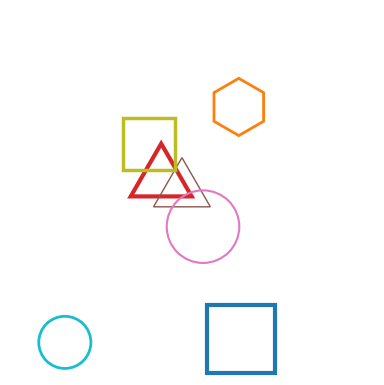[{"shape": "square", "thickness": 3, "radius": 0.44, "center": [0.627, 0.119]}, {"shape": "hexagon", "thickness": 2, "radius": 0.37, "center": [0.62, 0.722]}, {"shape": "triangle", "thickness": 3, "radius": 0.46, "center": [0.419, 0.536]}, {"shape": "triangle", "thickness": 1, "radius": 0.43, "center": [0.473, 0.505]}, {"shape": "circle", "thickness": 1.5, "radius": 0.47, "center": [0.527, 0.411]}, {"shape": "square", "thickness": 2.5, "radius": 0.33, "center": [0.387, 0.626]}, {"shape": "circle", "thickness": 2, "radius": 0.34, "center": [0.168, 0.111]}]